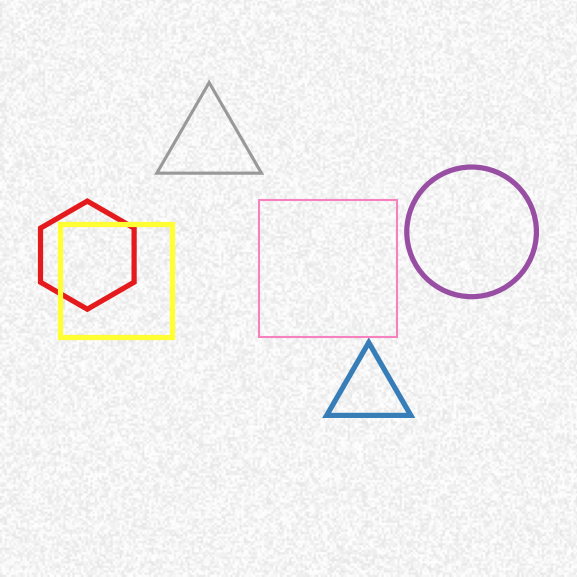[{"shape": "hexagon", "thickness": 2.5, "radius": 0.47, "center": [0.151, 0.557]}, {"shape": "triangle", "thickness": 2.5, "radius": 0.42, "center": [0.639, 0.322]}, {"shape": "circle", "thickness": 2.5, "radius": 0.56, "center": [0.817, 0.598]}, {"shape": "square", "thickness": 2.5, "radius": 0.49, "center": [0.201, 0.513]}, {"shape": "square", "thickness": 1, "radius": 0.6, "center": [0.568, 0.534]}, {"shape": "triangle", "thickness": 1.5, "radius": 0.52, "center": [0.362, 0.752]}]